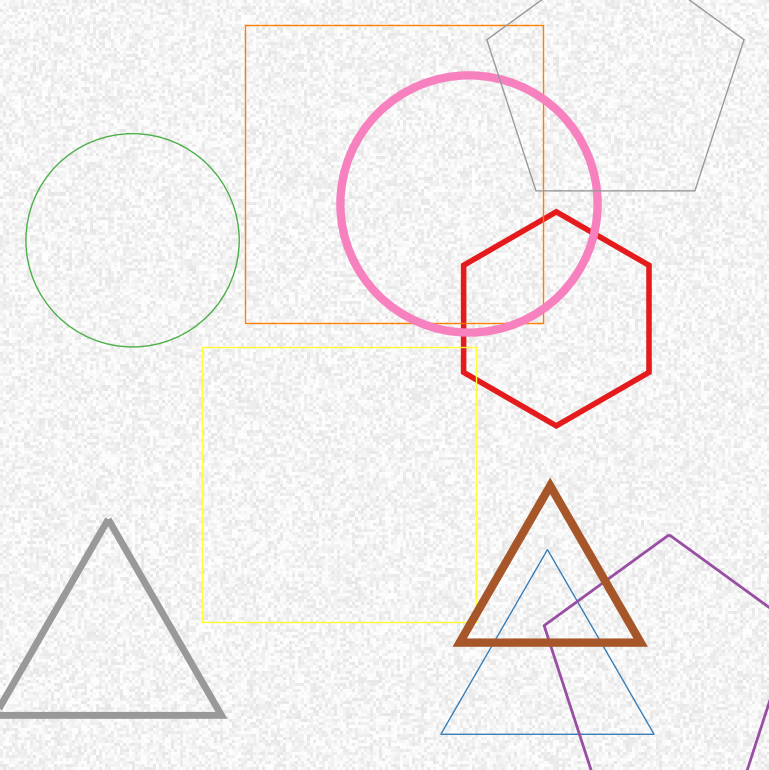[{"shape": "hexagon", "thickness": 2, "radius": 0.69, "center": [0.722, 0.586]}, {"shape": "triangle", "thickness": 0.5, "radius": 0.8, "center": [0.711, 0.126]}, {"shape": "circle", "thickness": 0.5, "radius": 0.69, "center": [0.172, 0.688]}, {"shape": "pentagon", "thickness": 1, "radius": 0.85, "center": [0.869, 0.135]}, {"shape": "square", "thickness": 0.5, "radius": 0.97, "center": [0.512, 0.775]}, {"shape": "square", "thickness": 0.5, "radius": 0.89, "center": [0.44, 0.37]}, {"shape": "triangle", "thickness": 3, "radius": 0.68, "center": [0.715, 0.233]}, {"shape": "circle", "thickness": 3, "radius": 0.84, "center": [0.609, 0.735]}, {"shape": "triangle", "thickness": 2.5, "radius": 0.85, "center": [0.141, 0.156]}, {"shape": "pentagon", "thickness": 0.5, "radius": 0.88, "center": [0.799, 0.894]}]